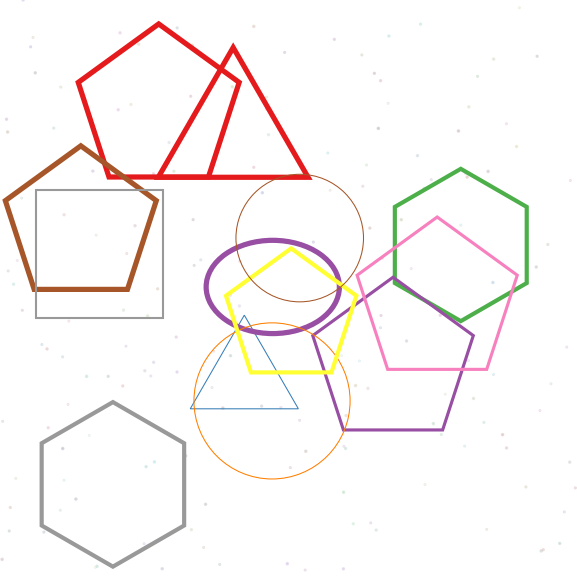[{"shape": "triangle", "thickness": 2.5, "radius": 0.75, "center": [0.404, 0.767]}, {"shape": "pentagon", "thickness": 2.5, "radius": 0.73, "center": [0.275, 0.811]}, {"shape": "triangle", "thickness": 0.5, "radius": 0.54, "center": [0.423, 0.345]}, {"shape": "hexagon", "thickness": 2, "radius": 0.66, "center": [0.798, 0.575]}, {"shape": "pentagon", "thickness": 1.5, "radius": 0.73, "center": [0.681, 0.373]}, {"shape": "oval", "thickness": 2.5, "radius": 0.58, "center": [0.472, 0.502]}, {"shape": "circle", "thickness": 0.5, "radius": 0.68, "center": [0.471, 0.305]}, {"shape": "pentagon", "thickness": 2, "radius": 0.59, "center": [0.504, 0.45]}, {"shape": "pentagon", "thickness": 2.5, "radius": 0.69, "center": [0.14, 0.609]}, {"shape": "circle", "thickness": 0.5, "radius": 0.55, "center": [0.519, 0.587]}, {"shape": "pentagon", "thickness": 1.5, "radius": 0.73, "center": [0.757, 0.477]}, {"shape": "square", "thickness": 1, "radius": 0.55, "center": [0.172, 0.559]}, {"shape": "hexagon", "thickness": 2, "radius": 0.71, "center": [0.196, 0.16]}]